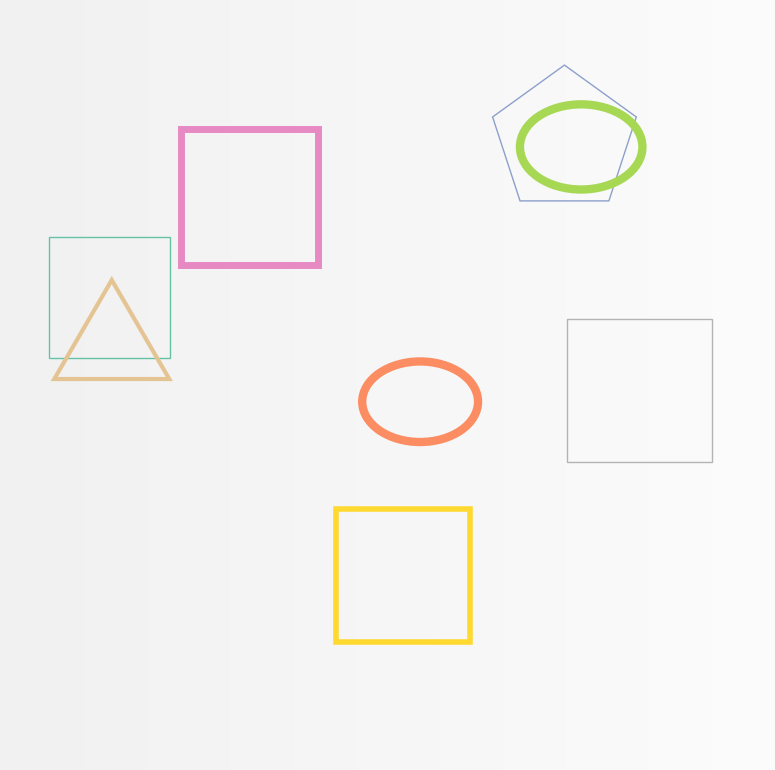[{"shape": "square", "thickness": 0.5, "radius": 0.39, "center": [0.142, 0.614]}, {"shape": "oval", "thickness": 3, "radius": 0.37, "center": [0.542, 0.478]}, {"shape": "pentagon", "thickness": 0.5, "radius": 0.49, "center": [0.728, 0.818]}, {"shape": "square", "thickness": 2.5, "radius": 0.44, "center": [0.322, 0.744]}, {"shape": "oval", "thickness": 3, "radius": 0.4, "center": [0.75, 0.809]}, {"shape": "square", "thickness": 2, "radius": 0.43, "center": [0.52, 0.252]}, {"shape": "triangle", "thickness": 1.5, "radius": 0.43, "center": [0.144, 0.551]}, {"shape": "square", "thickness": 0.5, "radius": 0.47, "center": [0.825, 0.493]}]